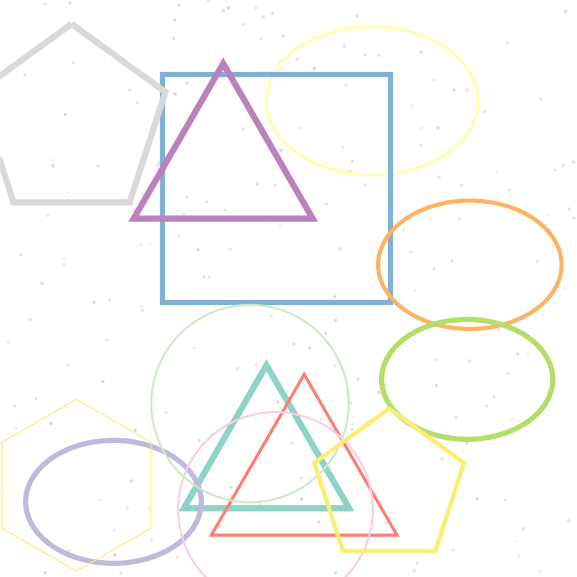[{"shape": "triangle", "thickness": 3, "radius": 0.83, "center": [0.461, 0.202]}, {"shape": "oval", "thickness": 1.5, "radius": 0.92, "center": [0.644, 0.825]}, {"shape": "oval", "thickness": 2.5, "radius": 0.76, "center": [0.197, 0.13]}, {"shape": "triangle", "thickness": 1.5, "radius": 0.93, "center": [0.527, 0.165]}, {"shape": "square", "thickness": 2.5, "radius": 0.99, "center": [0.478, 0.673]}, {"shape": "oval", "thickness": 2, "radius": 0.79, "center": [0.814, 0.541]}, {"shape": "oval", "thickness": 2.5, "radius": 0.74, "center": [0.809, 0.342]}, {"shape": "circle", "thickness": 1, "radius": 0.84, "center": [0.477, 0.117]}, {"shape": "pentagon", "thickness": 3, "radius": 0.85, "center": [0.124, 0.787]}, {"shape": "triangle", "thickness": 3, "radius": 0.9, "center": [0.386, 0.71]}, {"shape": "circle", "thickness": 1, "radius": 0.85, "center": [0.433, 0.3]}, {"shape": "hexagon", "thickness": 0.5, "radius": 0.74, "center": [0.132, 0.159]}, {"shape": "pentagon", "thickness": 2, "radius": 0.68, "center": [0.674, 0.156]}]